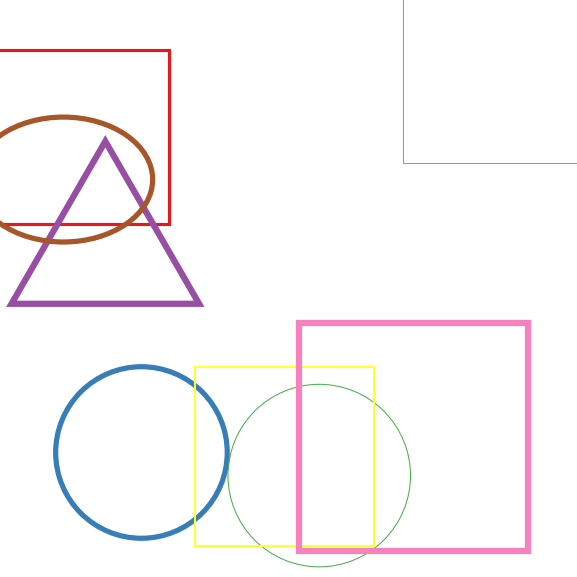[{"shape": "square", "thickness": 1.5, "radius": 0.76, "center": [0.142, 0.762]}, {"shape": "circle", "thickness": 2.5, "radius": 0.74, "center": [0.245, 0.216]}, {"shape": "circle", "thickness": 0.5, "radius": 0.79, "center": [0.553, 0.176]}, {"shape": "triangle", "thickness": 3, "radius": 0.94, "center": [0.182, 0.567]}, {"shape": "square", "thickness": 1, "radius": 0.78, "center": [0.492, 0.208]}, {"shape": "oval", "thickness": 2.5, "radius": 0.77, "center": [0.11, 0.688]}, {"shape": "square", "thickness": 3, "radius": 0.99, "center": [0.716, 0.242]}, {"shape": "square", "thickness": 0.5, "radius": 0.89, "center": [0.876, 0.894]}]